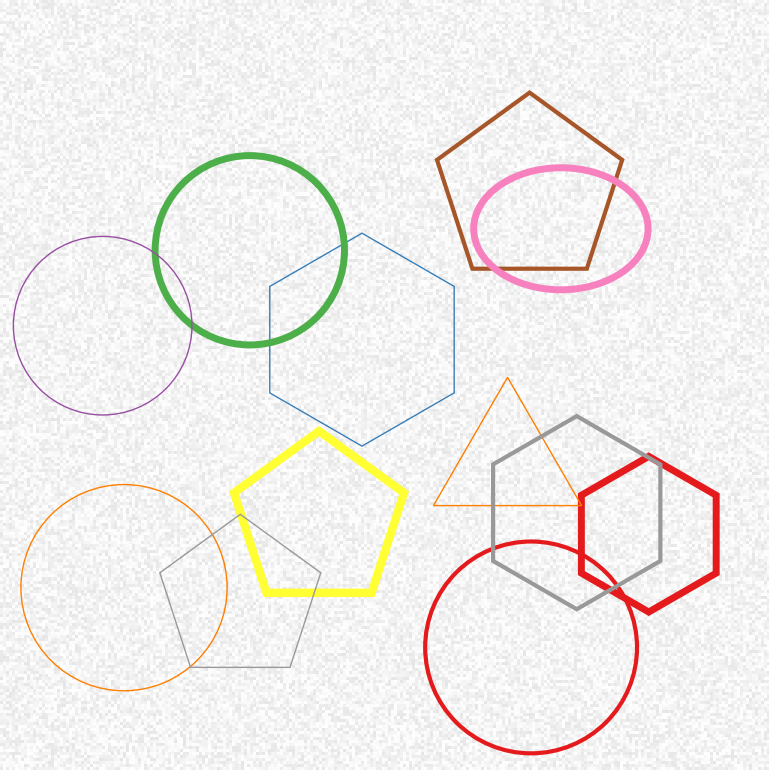[{"shape": "hexagon", "thickness": 2.5, "radius": 0.51, "center": [0.843, 0.306]}, {"shape": "circle", "thickness": 1.5, "radius": 0.69, "center": [0.69, 0.159]}, {"shape": "hexagon", "thickness": 0.5, "radius": 0.69, "center": [0.47, 0.559]}, {"shape": "circle", "thickness": 2.5, "radius": 0.61, "center": [0.324, 0.675]}, {"shape": "circle", "thickness": 0.5, "radius": 0.58, "center": [0.133, 0.577]}, {"shape": "circle", "thickness": 0.5, "radius": 0.67, "center": [0.161, 0.237]}, {"shape": "triangle", "thickness": 0.5, "radius": 0.56, "center": [0.659, 0.399]}, {"shape": "pentagon", "thickness": 3, "radius": 0.58, "center": [0.414, 0.324]}, {"shape": "pentagon", "thickness": 1.5, "radius": 0.63, "center": [0.688, 0.753]}, {"shape": "oval", "thickness": 2.5, "radius": 0.57, "center": [0.728, 0.703]}, {"shape": "pentagon", "thickness": 0.5, "radius": 0.55, "center": [0.312, 0.222]}, {"shape": "hexagon", "thickness": 1.5, "radius": 0.63, "center": [0.749, 0.334]}]